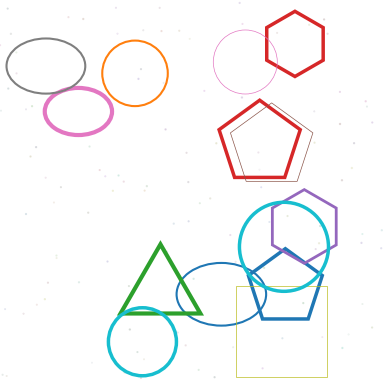[{"shape": "oval", "thickness": 1.5, "radius": 0.58, "center": [0.575, 0.236]}, {"shape": "pentagon", "thickness": 2.5, "radius": 0.5, "center": [0.741, 0.253]}, {"shape": "circle", "thickness": 1.5, "radius": 0.43, "center": [0.351, 0.809]}, {"shape": "triangle", "thickness": 3, "radius": 0.6, "center": [0.417, 0.246]}, {"shape": "pentagon", "thickness": 2.5, "radius": 0.55, "center": [0.674, 0.629]}, {"shape": "hexagon", "thickness": 2.5, "radius": 0.42, "center": [0.766, 0.886]}, {"shape": "hexagon", "thickness": 2, "radius": 0.48, "center": [0.79, 0.412]}, {"shape": "pentagon", "thickness": 0.5, "radius": 0.56, "center": [0.706, 0.62]}, {"shape": "circle", "thickness": 0.5, "radius": 0.42, "center": [0.637, 0.839]}, {"shape": "oval", "thickness": 3, "radius": 0.44, "center": [0.204, 0.71]}, {"shape": "oval", "thickness": 1.5, "radius": 0.51, "center": [0.119, 0.828]}, {"shape": "square", "thickness": 0.5, "radius": 0.59, "center": [0.732, 0.14]}, {"shape": "circle", "thickness": 2.5, "radius": 0.44, "center": [0.37, 0.112]}, {"shape": "circle", "thickness": 2.5, "radius": 0.58, "center": [0.738, 0.359]}]